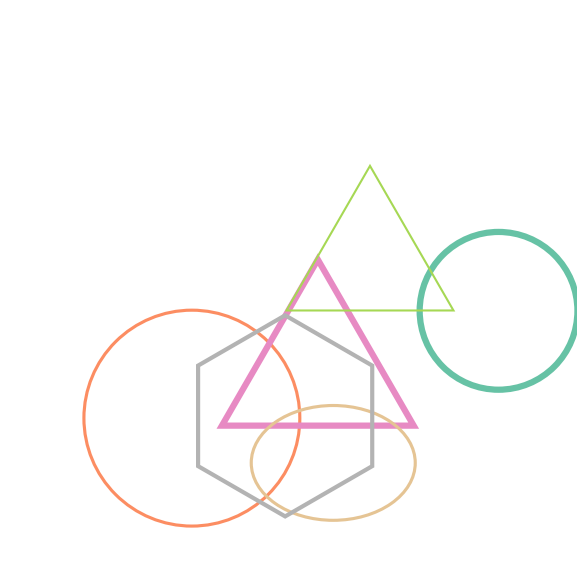[{"shape": "circle", "thickness": 3, "radius": 0.68, "center": [0.863, 0.461]}, {"shape": "circle", "thickness": 1.5, "radius": 0.93, "center": [0.332, 0.275]}, {"shape": "triangle", "thickness": 3, "radius": 0.96, "center": [0.55, 0.358]}, {"shape": "triangle", "thickness": 1, "radius": 0.83, "center": [0.641, 0.545]}, {"shape": "oval", "thickness": 1.5, "radius": 0.71, "center": [0.577, 0.198]}, {"shape": "hexagon", "thickness": 2, "radius": 0.87, "center": [0.494, 0.279]}]